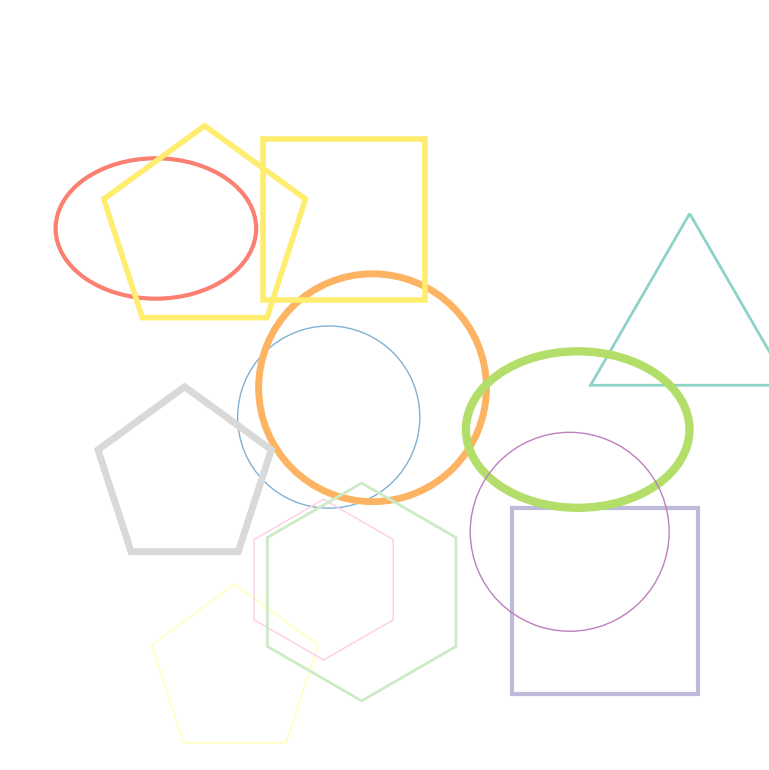[{"shape": "triangle", "thickness": 1, "radius": 0.74, "center": [0.896, 0.574]}, {"shape": "pentagon", "thickness": 0.5, "radius": 0.57, "center": [0.305, 0.127]}, {"shape": "square", "thickness": 1.5, "radius": 0.61, "center": [0.786, 0.219]}, {"shape": "oval", "thickness": 1.5, "radius": 0.65, "center": [0.202, 0.703]}, {"shape": "circle", "thickness": 0.5, "radius": 0.59, "center": [0.427, 0.458]}, {"shape": "circle", "thickness": 2.5, "radius": 0.74, "center": [0.484, 0.496]}, {"shape": "oval", "thickness": 3, "radius": 0.73, "center": [0.75, 0.442]}, {"shape": "hexagon", "thickness": 0.5, "radius": 0.52, "center": [0.42, 0.247]}, {"shape": "pentagon", "thickness": 2.5, "radius": 0.59, "center": [0.24, 0.379]}, {"shape": "circle", "thickness": 0.5, "radius": 0.65, "center": [0.74, 0.309]}, {"shape": "hexagon", "thickness": 1, "radius": 0.71, "center": [0.47, 0.231]}, {"shape": "pentagon", "thickness": 2, "radius": 0.69, "center": [0.266, 0.699]}, {"shape": "square", "thickness": 2, "radius": 0.52, "center": [0.447, 0.715]}]